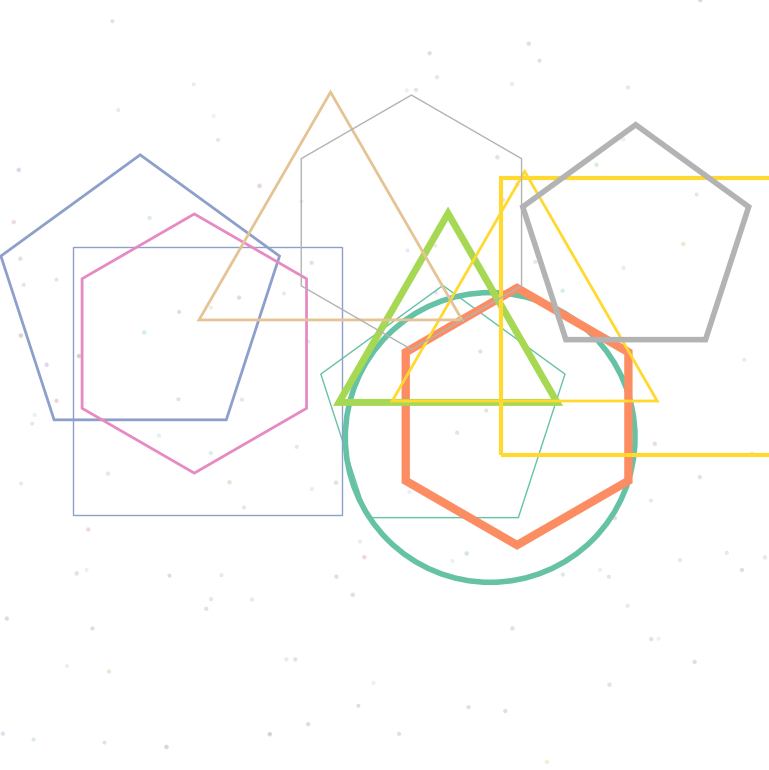[{"shape": "circle", "thickness": 2, "radius": 0.94, "center": [0.637, 0.432]}, {"shape": "pentagon", "thickness": 0.5, "radius": 0.83, "center": [0.575, 0.463]}, {"shape": "hexagon", "thickness": 3, "radius": 0.83, "center": [0.672, 0.459]}, {"shape": "pentagon", "thickness": 1, "radius": 0.95, "center": [0.182, 0.609]}, {"shape": "square", "thickness": 0.5, "radius": 0.87, "center": [0.269, 0.505]}, {"shape": "hexagon", "thickness": 1, "radius": 0.84, "center": [0.252, 0.554]}, {"shape": "triangle", "thickness": 2.5, "radius": 0.82, "center": [0.582, 0.559]}, {"shape": "triangle", "thickness": 1, "radius": 0.99, "center": [0.681, 0.579]}, {"shape": "square", "thickness": 1.5, "radius": 0.9, "center": [0.83, 0.589]}, {"shape": "triangle", "thickness": 1, "radius": 0.99, "center": [0.429, 0.683]}, {"shape": "hexagon", "thickness": 0.5, "radius": 0.83, "center": [0.534, 0.711]}, {"shape": "pentagon", "thickness": 2, "radius": 0.77, "center": [0.826, 0.684]}]